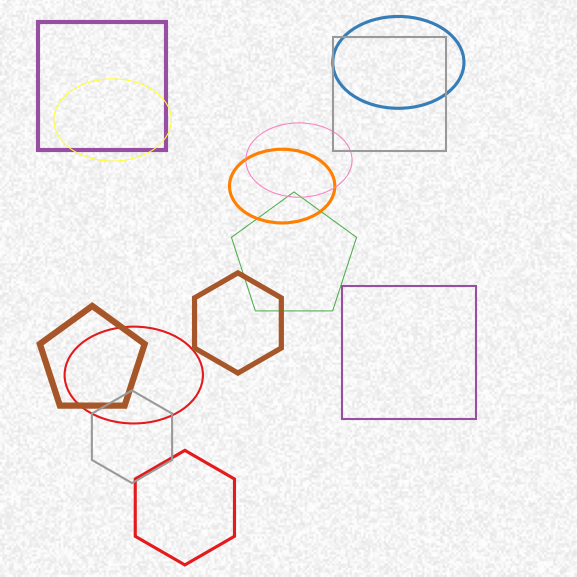[{"shape": "hexagon", "thickness": 1.5, "radius": 0.5, "center": [0.32, 0.12]}, {"shape": "oval", "thickness": 1, "radius": 0.6, "center": [0.232, 0.35]}, {"shape": "oval", "thickness": 1.5, "radius": 0.57, "center": [0.69, 0.891]}, {"shape": "pentagon", "thickness": 0.5, "radius": 0.57, "center": [0.509, 0.553]}, {"shape": "square", "thickness": 1, "radius": 0.58, "center": [0.708, 0.389]}, {"shape": "square", "thickness": 2, "radius": 0.55, "center": [0.176, 0.85]}, {"shape": "oval", "thickness": 1.5, "radius": 0.46, "center": [0.489, 0.677]}, {"shape": "oval", "thickness": 0.5, "radius": 0.51, "center": [0.195, 0.791]}, {"shape": "pentagon", "thickness": 3, "radius": 0.48, "center": [0.16, 0.374]}, {"shape": "hexagon", "thickness": 2.5, "radius": 0.43, "center": [0.412, 0.44]}, {"shape": "oval", "thickness": 0.5, "radius": 0.46, "center": [0.518, 0.722]}, {"shape": "square", "thickness": 1, "radius": 0.49, "center": [0.675, 0.836]}, {"shape": "hexagon", "thickness": 1, "radius": 0.4, "center": [0.229, 0.243]}]